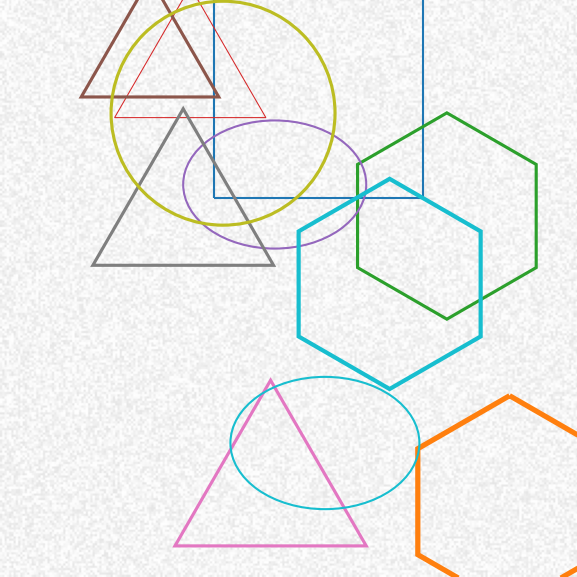[{"shape": "square", "thickness": 1, "radius": 0.91, "center": [0.551, 0.837]}, {"shape": "hexagon", "thickness": 2.5, "radius": 0.92, "center": [0.882, 0.13]}, {"shape": "hexagon", "thickness": 1.5, "radius": 0.89, "center": [0.774, 0.625]}, {"shape": "triangle", "thickness": 0.5, "radius": 0.76, "center": [0.329, 0.871]}, {"shape": "oval", "thickness": 1, "radius": 0.79, "center": [0.476, 0.68]}, {"shape": "triangle", "thickness": 1.5, "radius": 0.69, "center": [0.26, 0.9]}, {"shape": "triangle", "thickness": 1.5, "radius": 0.96, "center": [0.469, 0.149]}, {"shape": "triangle", "thickness": 1.5, "radius": 0.9, "center": [0.317, 0.63]}, {"shape": "circle", "thickness": 1.5, "radius": 0.97, "center": [0.386, 0.803]}, {"shape": "hexagon", "thickness": 2, "radius": 0.91, "center": [0.675, 0.507]}, {"shape": "oval", "thickness": 1, "radius": 0.82, "center": [0.563, 0.232]}]